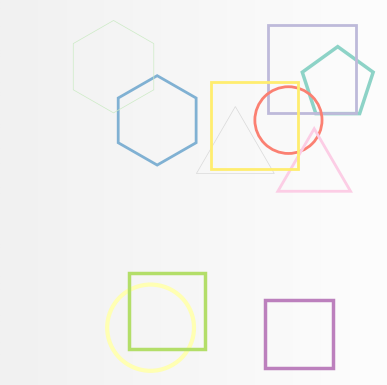[{"shape": "pentagon", "thickness": 2.5, "radius": 0.48, "center": [0.872, 0.783]}, {"shape": "circle", "thickness": 3, "radius": 0.56, "center": [0.389, 0.149]}, {"shape": "square", "thickness": 2, "radius": 0.57, "center": [0.805, 0.821]}, {"shape": "circle", "thickness": 2, "radius": 0.43, "center": [0.744, 0.688]}, {"shape": "hexagon", "thickness": 2, "radius": 0.58, "center": [0.406, 0.687]}, {"shape": "square", "thickness": 2.5, "radius": 0.49, "center": [0.431, 0.193]}, {"shape": "triangle", "thickness": 2, "radius": 0.54, "center": [0.811, 0.557]}, {"shape": "triangle", "thickness": 0.5, "radius": 0.58, "center": [0.607, 0.607]}, {"shape": "square", "thickness": 2.5, "radius": 0.44, "center": [0.772, 0.133]}, {"shape": "hexagon", "thickness": 0.5, "radius": 0.6, "center": [0.293, 0.827]}, {"shape": "square", "thickness": 2, "radius": 0.56, "center": [0.657, 0.675]}]